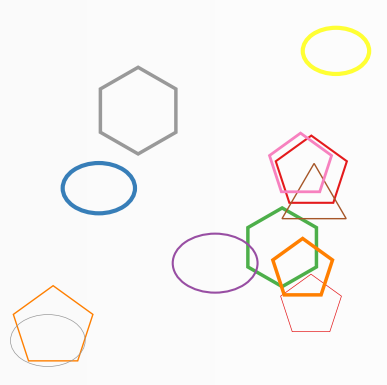[{"shape": "pentagon", "thickness": 0.5, "radius": 0.41, "center": [0.803, 0.205]}, {"shape": "pentagon", "thickness": 1.5, "radius": 0.48, "center": [0.803, 0.551]}, {"shape": "oval", "thickness": 3, "radius": 0.47, "center": [0.255, 0.511]}, {"shape": "hexagon", "thickness": 2.5, "radius": 0.51, "center": [0.728, 0.358]}, {"shape": "oval", "thickness": 1.5, "radius": 0.55, "center": [0.555, 0.317]}, {"shape": "pentagon", "thickness": 2.5, "radius": 0.4, "center": [0.781, 0.3]}, {"shape": "pentagon", "thickness": 1, "radius": 0.54, "center": [0.137, 0.15]}, {"shape": "oval", "thickness": 3, "radius": 0.43, "center": [0.867, 0.868]}, {"shape": "triangle", "thickness": 1, "radius": 0.48, "center": [0.811, 0.48]}, {"shape": "pentagon", "thickness": 2, "radius": 0.42, "center": [0.776, 0.57]}, {"shape": "oval", "thickness": 0.5, "radius": 0.48, "center": [0.123, 0.115]}, {"shape": "hexagon", "thickness": 2.5, "radius": 0.56, "center": [0.356, 0.713]}]